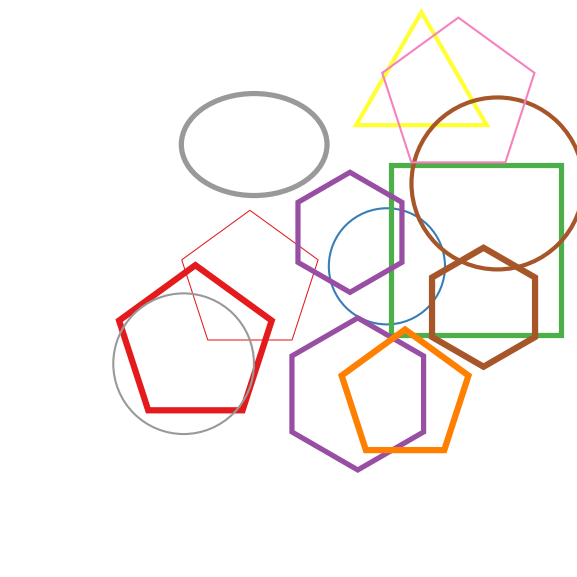[{"shape": "pentagon", "thickness": 0.5, "radius": 0.62, "center": [0.433, 0.511]}, {"shape": "pentagon", "thickness": 3, "radius": 0.69, "center": [0.338, 0.401]}, {"shape": "circle", "thickness": 1, "radius": 0.5, "center": [0.67, 0.538]}, {"shape": "square", "thickness": 2.5, "radius": 0.73, "center": [0.824, 0.566]}, {"shape": "hexagon", "thickness": 2.5, "radius": 0.52, "center": [0.606, 0.597]}, {"shape": "hexagon", "thickness": 2.5, "radius": 0.66, "center": [0.62, 0.317]}, {"shape": "pentagon", "thickness": 3, "radius": 0.58, "center": [0.701, 0.313]}, {"shape": "triangle", "thickness": 2, "radius": 0.65, "center": [0.73, 0.848]}, {"shape": "circle", "thickness": 2, "radius": 0.74, "center": [0.861, 0.681]}, {"shape": "hexagon", "thickness": 3, "radius": 0.52, "center": [0.837, 0.467]}, {"shape": "pentagon", "thickness": 1, "radius": 0.69, "center": [0.794, 0.83]}, {"shape": "oval", "thickness": 2.5, "radius": 0.63, "center": [0.44, 0.749]}, {"shape": "circle", "thickness": 1, "radius": 0.61, "center": [0.318, 0.369]}]